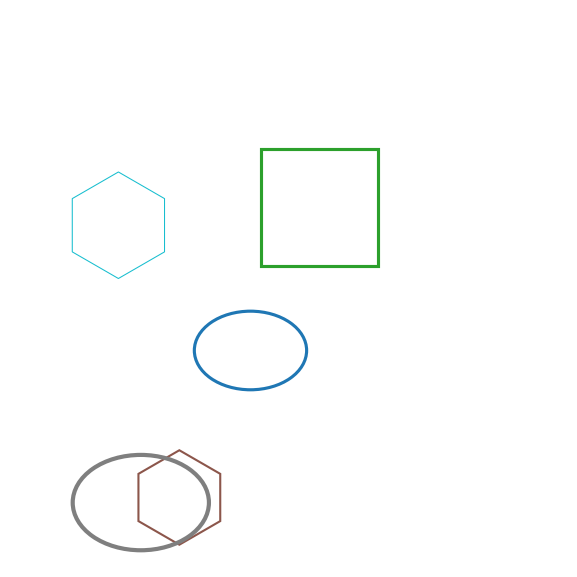[{"shape": "oval", "thickness": 1.5, "radius": 0.49, "center": [0.434, 0.392]}, {"shape": "square", "thickness": 1.5, "radius": 0.51, "center": [0.554, 0.64]}, {"shape": "hexagon", "thickness": 1, "radius": 0.41, "center": [0.311, 0.138]}, {"shape": "oval", "thickness": 2, "radius": 0.59, "center": [0.244, 0.129]}, {"shape": "hexagon", "thickness": 0.5, "radius": 0.46, "center": [0.205, 0.609]}]